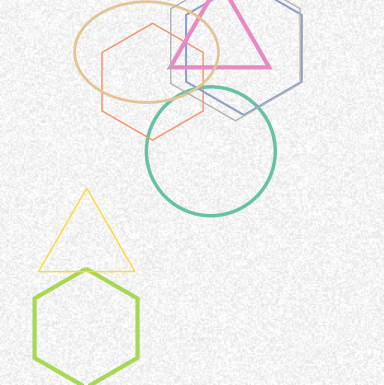[{"shape": "circle", "thickness": 2.5, "radius": 0.84, "center": [0.548, 0.607]}, {"shape": "hexagon", "thickness": 1, "radius": 0.76, "center": [0.396, 0.788]}, {"shape": "hexagon", "thickness": 1.5, "radius": 0.87, "center": [0.633, 0.875]}, {"shape": "triangle", "thickness": 3, "radius": 0.74, "center": [0.571, 0.899]}, {"shape": "hexagon", "thickness": 3, "radius": 0.77, "center": [0.224, 0.148]}, {"shape": "triangle", "thickness": 1, "radius": 0.72, "center": [0.225, 0.367]}, {"shape": "oval", "thickness": 2, "radius": 0.93, "center": [0.381, 0.865]}, {"shape": "hexagon", "thickness": 1, "radius": 0.97, "center": [0.612, 0.88]}]